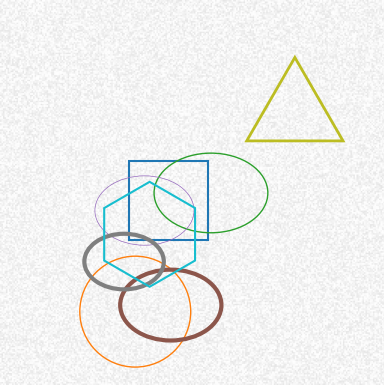[{"shape": "square", "thickness": 1.5, "radius": 0.52, "center": [0.438, 0.479]}, {"shape": "circle", "thickness": 1, "radius": 0.72, "center": [0.351, 0.191]}, {"shape": "oval", "thickness": 1, "radius": 0.74, "center": [0.548, 0.499]}, {"shape": "oval", "thickness": 0.5, "radius": 0.64, "center": [0.375, 0.453]}, {"shape": "oval", "thickness": 3, "radius": 0.66, "center": [0.444, 0.208]}, {"shape": "oval", "thickness": 3, "radius": 0.52, "center": [0.322, 0.321]}, {"shape": "triangle", "thickness": 2, "radius": 0.72, "center": [0.766, 0.706]}, {"shape": "hexagon", "thickness": 1.5, "radius": 0.68, "center": [0.389, 0.391]}]